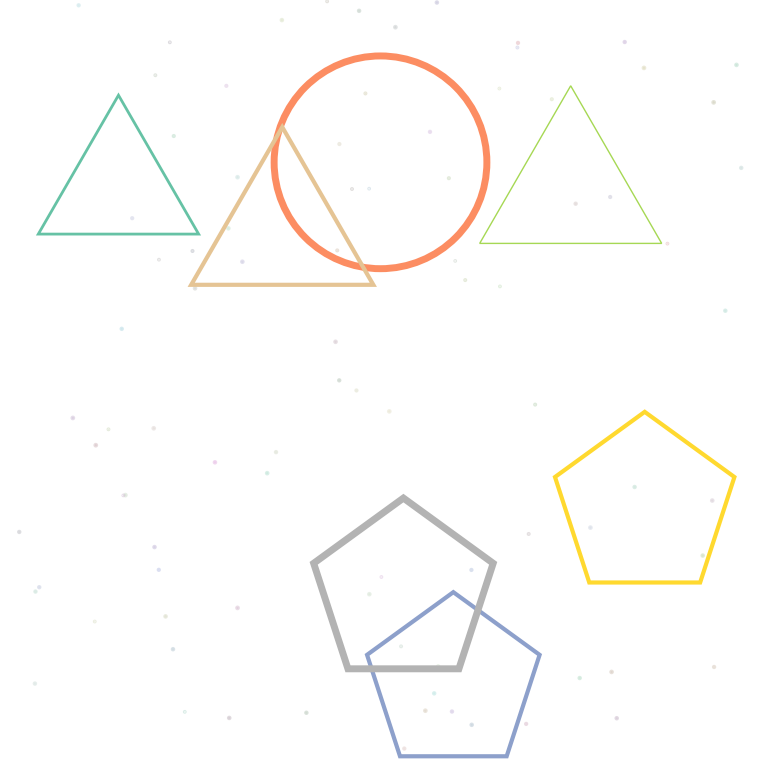[{"shape": "triangle", "thickness": 1, "radius": 0.6, "center": [0.154, 0.756]}, {"shape": "circle", "thickness": 2.5, "radius": 0.69, "center": [0.494, 0.789]}, {"shape": "pentagon", "thickness": 1.5, "radius": 0.59, "center": [0.589, 0.113]}, {"shape": "triangle", "thickness": 0.5, "radius": 0.68, "center": [0.741, 0.752]}, {"shape": "pentagon", "thickness": 1.5, "radius": 0.61, "center": [0.837, 0.343]}, {"shape": "triangle", "thickness": 1.5, "radius": 0.68, "center": [0.367, 0.698]}, {"shape": "pentagon", "thickness": 2.5, "radius": 0.61, "center": [0.524, 0.231]}]